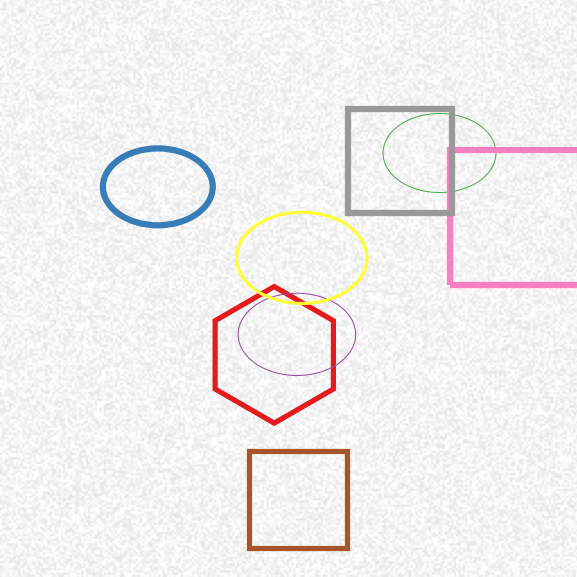[{"shape": "hexagon", "thickness": 2.5, "radius": 0.59, "center": [0.475, 0.385]}, {"shape": "oval", "thickness": 3, "radius": 0.48, "center": [0.273, 0.676]}, {"shape": "oval", "thickness": 0.5, "radius": 0.49, "center": [0.761, 0.734]}, {"shape": "oval", "thickness": 0.5, "radius": 0.51, "center": [0.514, 0.42]}, {"shape": "oval", "thickness": 1.5, "radius": 0.56, "center": [0.523, 0.553]}, {"shape": "square", "thickness": 2.5, "radius": 0.42, "center": [0.517, 0.134]}, {"shape": "square", "thickness": 3, "radius": 0.59, "center": [0.896, 0.622]}, {"shape": "square", "thickness": 3, "radius": 0.45, "center": [0.692, 0.72]}]